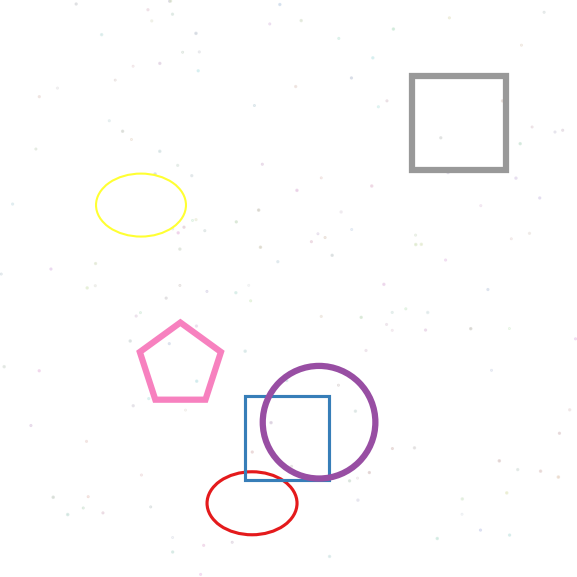[{"shape": "oval", "thickness": 1.5, "radius": 0.39, "center": [0.436, 0.128]}, {"shape": "square", "thickness": 1.5, "radius": 0.36, "center": [0.497, 0.241]}, {"shape": "circle", "thickness": 3, "radius": 0.49, "center": [0.552, 0.268]}, {"shape": "oval", "thickness": 1, "radius": 0.39, "center": [0.244, 0.644]}, {"shape": "pentagon", "thickness": 3, "radius": 0.37, "center": [0.312, 0.367]}, {"shape": "square", "thickness": 3, "radius": 0.4, "center": [0.795, 0.786]}]